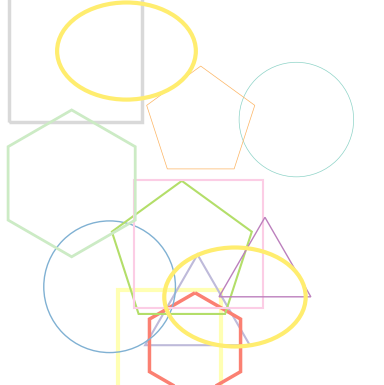[{"shape": "circle", "thickness": 0.5, "radius": 0.74, "center": [0.77, 0.689]}, {"shape": "square", "thickness": 3, "radius": 0.67, "center": [0.44, 0.112]}, {"shape": "triangle", "thickness": 1.5, "radius": 0.78, "center": [0.513, 0.182]}, {"shape": "hexagon", "thickness": 2.5, "radius": 0.68, "center": [0.507, 0.103]}, {"shape": "circle", "thickness": 1, "radius": 0.85, "center": [0.285, 0.255]}, {"shape": "pentagon", "thickness": 0.5, "radius": 0.74, "center": [0.521, 0.681]}, {"shape": "pentagon", "thickness": 1.5, "radius": 0.96, "center": [0.472, 0.339]}, {"shape": "square", "thickness": 1.5, "radius": 0.84, "center": [0.516, 0.366]}, {"shape": "square", "thickness": 2.5, "radius": 0.87, "center": [0.196, 0.857]}, {"shape": "triangle", "thickness": 1, "radius": 0.69, "center": [0.688, 0.298]}, {"shape": "hexagon", "thickness": 2, "radius": 0.95, "center": [0.186, 0.524]}, {"shape": "oval", "thickness": 3, "radius": 0.92, "center": [0.61, 0.229]}, {"shape": "oval", "thickness": 3, "radius": 0.9, "center": [0.329, 0.867]}]